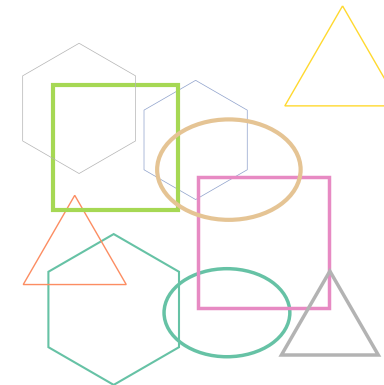[{"shape": "oval", "thickness": 2.5, "radius": 0.82, "center": [0.589, 0.188]}, {"shape": "hexagon", "thickness": 1.5, "radius": 0.98, "center": [0.295, 0.196]}, {"shape": "triangle", "thickness": 1, "radius": 0.77, "center": [0.194, 0.338]}, {"shape": "hexagon", "thickness": 0.5, "radius": 0.77, "center": [0.508, 0.637]}, {"shape": "square", "thickness": 2.5, "radius": 0.85, "center": [0.683, 0.37]}, {"shape": "square", "thickness": 3, "radius": 0.81, "center": [0.299, 0.616]}, {"shape": "triangle", "thickness": 1, "radius": 0.87, "center": [0.89, 0.812]}, {"shape": "oval", "thickness": 3, "radius": 0.93, "center": [0.594, 0.559]}, {"shape": "hexagon", "thickness": 0.5, "radius": 0.85, "center": [0.205, 0.718]}, {"shape": "triangle", "thickness": 2.5, "radius": 0.73, "center": [0.857, 0.151]}]